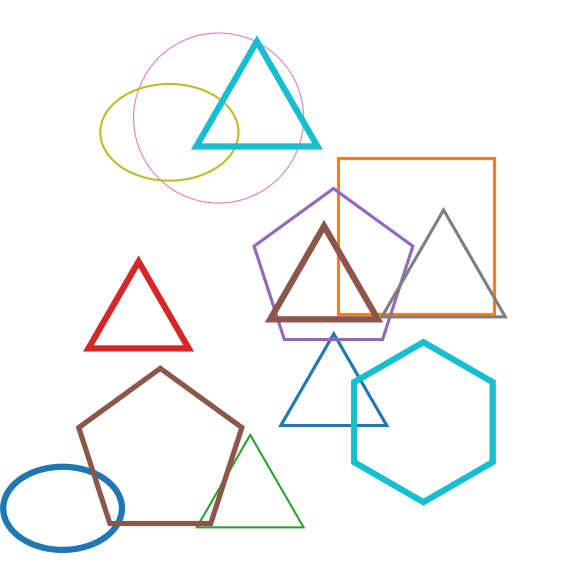[{"shape": "triangle", "thickness": 1.5, "radius": 0.53, "center": [0.578, 0.315]}, {"shape": "oval", "thickness": 3, "radius": 0.51, "center": [0.108, 0.119]}, {"shape": "square", "thickness": 1.5, "radius": 0.67, "center": [0.721, 0.591]}, {"shape": "triangle", "thickness": 1, "radius": 0.53, "center": [0.433, 0.139]}, {"shape": "triangle", "thickness": 3, "radius": 0.5, "center": [0.24, 0.446]}, {"shape": "pentagon", "thickness": 1.5, "radius": 0.72, "center": [0.577, 0.528]}, {"shape": "triangle", "thickness": 3, "radius": 0.54, "center": [0.561, 0.5]}, {"shape": "pentagon", "thickness": 2.5, "radius": 0.74, "center": [0.278, 0.213]}, {"shape": "circle", "thickness": 0.5, "radius": 0.74, "center": [0.379, 0.795]}, {"shape": "triangle", "thickness": 1.5, "radius": 0.62, "center": [0.768, 0.512]}, {"shape": "oval", "thickness": 1, "radius": 0.6, "center": [0.293, 0.77]}, {"shape": "triangle", "thickness": 3, "radius": 0.61, "center": [0.445, 0.806]}, {"shape": "hexagon", "thickness": 3, "radius": 0.69, "center": [0.733, 0.268]}]